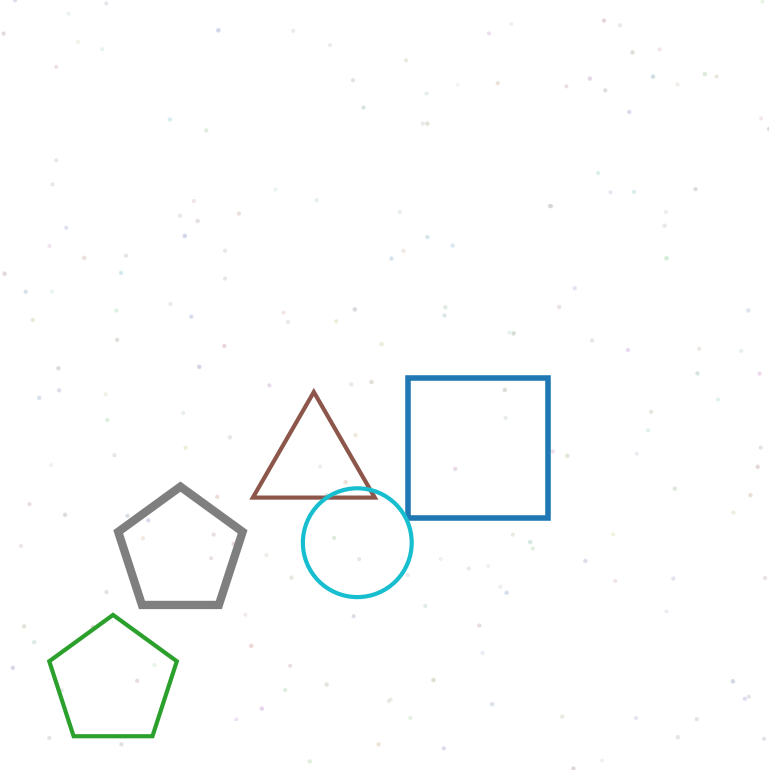[{"shape": "square", "thickness": 2, "radius": 0.45, "center": [0.621, 0.418]}, {"shape": "pentagon", "thickness": 1.5, "radius": 0.44, "center": [0.147, 0.114]}, {"shape": "triangle", "thickness": 1.5, "radius": 0.46, "center": [0.408, 0.399]}, {"shape": "pentagon", "thickness": 3, "radius": 0.42, "center": [0.234, 0.283]}, {"shape": "circle", "thickness": 1.5, "radius": 0.35, "center": [0.464, 0.295]}]